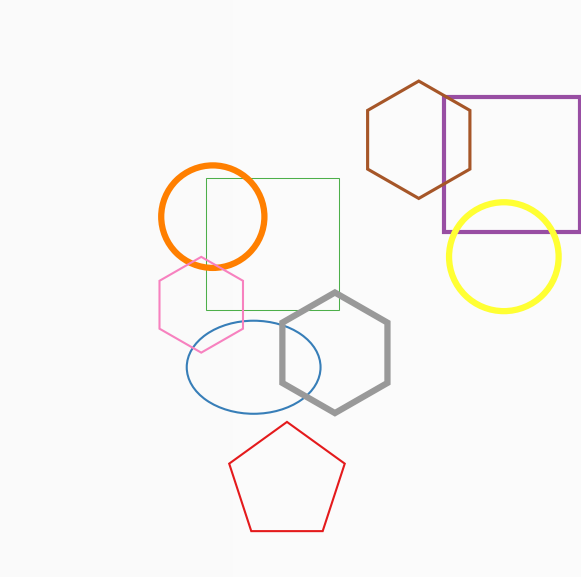[{"shape": "pentagon", "thickness": 1, "radius": 0.52, "center": [0.494, 0.164]}, {"shape": "oval", "thickness": 1, "radius": 0.58, "center": [0.436, 0.363]}, {"shape": "square", "thickness": 0.5, "radius": 0.57, "center": [0.469, 0.577]}, {"shape": "square", "thickness": 2, "radius": 0.59, "center": [0.881, 0.714]}, {"shape": "circle", "thickness": 3, "radius": 0.44, "center": [0.366, 0.624]}, {"shape": "circle", "thickness": 3, "radius": 0.47, "center": [0.867, 0.555]}, {"shape": "hexagon", "thickness": 1.5, "radius": 0.51, "center": [0.72, 0.757]}, {"shape": "hexagon", "thickness": 1, "radius": 0.41, "center": [0.346, 0.471]}, {"shape": "hexagon", "thickness": 3, "radius": 0.52, "center": [0.576, 0.388]}]